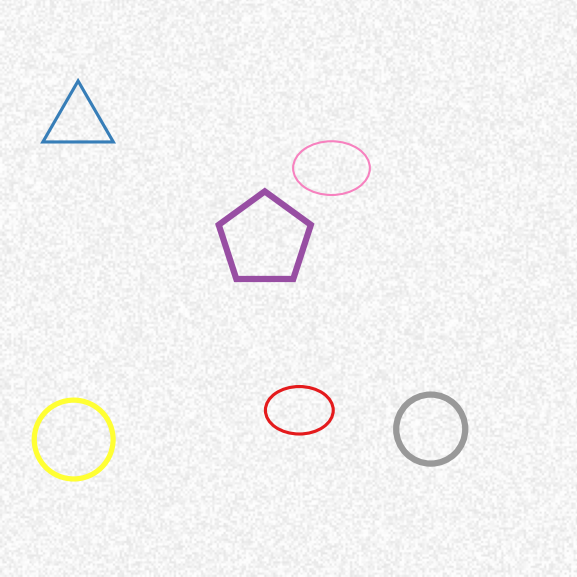[{"shape": "oval", "thickness": 1.5, "radius": 0.29, "center": [0.518, 0.289]}, {"shape": "triangle", "thickness": 1.5, "radius": 0.35, "center": [0.135, 0.789]}, {"shape": "pentagon", "thickness": 3, "radius": 0.42, "center": [0.458, 0.584]}, {"shape": "circle", "thickness": 2.5, "radius": 0.34, "center": [0.128, 0.238]}, {"shape": "oval", "thickness": 1, "radius": 0.33, "center": [0.574, 0.708]}, {"shape": "circle", "thickness": 3, "radius": 0.3, "center": [0.746, 0.256]}]